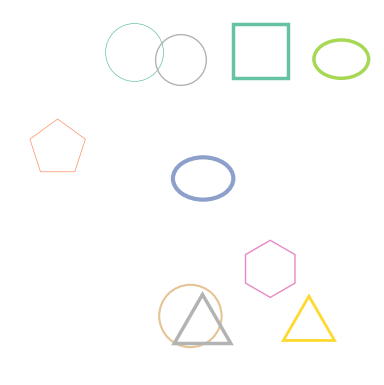[{"shape": "square", "thickness": 2.5, "radius": 0.35, "center": [0.676, 0.867]}, {"shape": "circle", "thickness": 0.5, "radius": 0.38, "center": [0.349, 0.864]}, {"shape": "pentagon", "thickness": 0.5, "radius": 0.38, "center": [0.15, 0.615]}, {"shape": "oval", "thickness": 3, "radius": 0.39, "center": [0.528, 0.536]}, {"shape": "hexagon", "thickness": 1, "radius": 0.37, "center": [0.702, 0.302]}, {"shape": "oval", "thickness": 2.5, "radius": 0.36, "center": [0.886, 0.846]}, {"shape": "triangle", "thickness": 2, "radius": 0.38, "center": [0.802, 0.154]}, {"shape": "circle", "thickness": 1.5, "radius": 0.41, "center": [0.495, 0.179]}, {"shape": "circle", "thickness": 1, "radius": 0.33, "center": [0.47, 0.844]}, {"shape": "triangle", "thickness": 2.5, "radius": 0.42, "center": [0.526, 0.15]}]